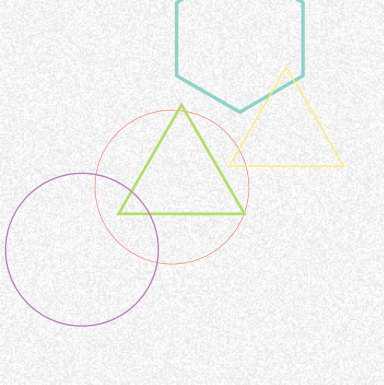[{"shape": "hexagon", "thickness": 2.5, "radius": 0.95, "center": [0.623, 0.898]}, {"shape": "circle", "thickness": 0.5, "radius": 1.0, "center": [0.447, 0.514]}, {"shape": "triangle", "thickness": 2, "radius": 0.94, "center": [0.471, 0.539]}, {"shape": "circle", "thickness": 1, "radius": 0.99, "center": [0.213, 0.352]}, {"shape": "triangle", "thickness": 1, "radius": 0.86, "center": [0.744, 0.654]}]